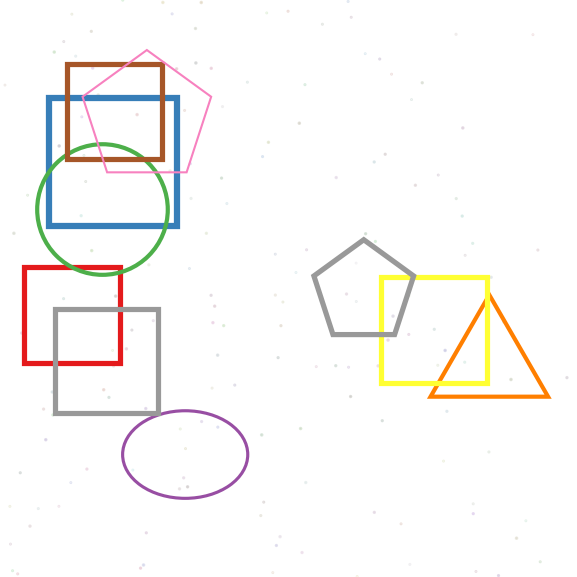[{"shape": "square", "thickness": 2.5, "radius": 0.42, "center": [0.125, 0.454]}, {"shape": "square", "thickness": 3, "radius": 0.55, "center": [0.195, 0.719]}, {"shape": "circle", "thickness": 2, "radius": 0.57, "center": [0.177, 0.636]}, {"shape": "oval", "thickness": 1.5, "radius": 0.54, "center": [0.321, 0.212]}, {"shape": "triangle", "thickness": 2, "radius": 0.59, "center": [0.847, 0.371]}, {"shape": "square", "thickness": 2.5, "radius": 0.46, "center": [0.752, 0.428]}, {"shape": "square", "thickness": 2.5, "radius": 0.41, "center": [0.198, 0.806]}, {"shape": "pentagon", "thickness": 1, "radius": 0.59, "center": [0.254, 0.795]}, {"shape": "square", "thickness": 2.5, "radius": 0.45, "center": [0.185, 0.374]}, {"shape": "pentagon", "thickness": 2.5, "radius": 0.45, "center": [0.63, 0.493]}]